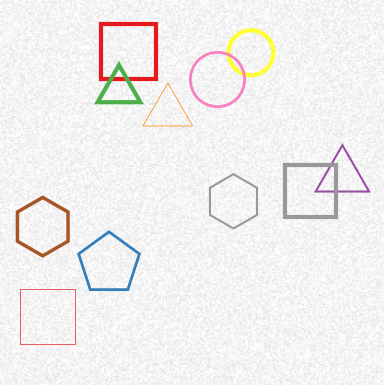[{"shape": "square", "thickness": 0.5, "radius": 0.36, "center": [0.124, 0.178]}, {"shape": "square", "thickness": 3, "radius": 0.36, "center": [0.334, 0.867]}, {"shape": "pentagon", "thickness": 2, "radius": 0.41, "center": [0.283, 0.315]}, {"shape": "triangle", "thickness": 3, "radius": 0.32, "center": [0.309, 0.767]}, {"shape": "triangle", "thickness": 1.5, "radius": 0.4, "center": [0.889, 0.543]}, {"shape": "triangle", "thickness": 0.5, "radius": 0.37, "center": [0.436, 0.71]}, {"shape": "circle", "thickness": 3, "radius": 0.29, "center": [0.652, 0.863]}, {"shape": "hexagon", "thickness": 2.5, "radius": 0.38, "center": [0.111, 0.411]}, {"shape": "circle", "thickness": 2, "radius": 0.35, "center": [0.565, 0.793]}, {"shape": "hexagon", "thickness": 1.5, "radius": 0.35, "center": [0.606, 0.477]}, {"shape": "square", "thickness": 3, "radius": 0.34, "center": [0.806, 0.504]}]